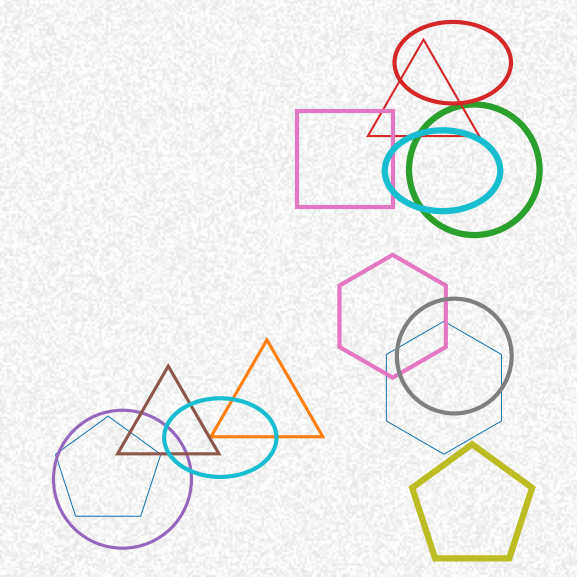[{"shape": "hexagon", "thickness": 0.5, "radius": 0.58, "center": [0.769, 0.328]}, {"shape": "pentagon", "thickness": 0.5, "radius": 0.48, "center": [0.187, 0.183]}, {"shape": "triangle", "thickness": 1.5, "radius": 0.56, "center": [0.462, 0.299]}, {"shape": "circle", "thickness": 3, "radius": 0.57, "center": [0.821, 0.705]}, {"shape": "oval", "thickness": 2, "radius": 0.5, "center": [0.784, 0.891]}, {"shape": "triangle", "thickness": 1, "radius": 0.56, "center": [0.733, 0.819]}, {"shape": "circle", "thickness": 1.5, "radius": 0.6, "center": [0.212, 0.169]}, {"shape": "triangle", "thickness": 1.5, "radius": 0.51, "center": [0.291, 0.264]}, {"shape": "square", "thickness": 2, "radius": 0.42, "center": [0.597, 0.723]}, {"shape": "hexagon", "thickness": 2, "radius": 0.53, "center": [0.68, 0.452]}, {"shape": "circle", "thickness": 2, "radius": 0.5, "center": [0.787, 0.383]}, {"shape": "pentagon", "thickness": 3, "radius": 0.55, "center": [0.818, 0.121]}, {"shape": "oval", "thickness": 2, "radius": 0.49, "center": [0.382, 0.241]}, {"shape": "oval", "thickness": 3, "radius": 0.5, "center": [0.766, 0.703]}]